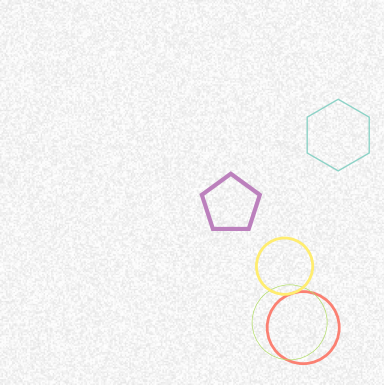[{"shape": "hexagon", "thickness": 1, "radius": 0.47, "center": [0.878, 0.649]}, {"shape": "circle", "thickness": 2, "radius": 0.47, "center": [0.788, 0.149]}, {"shape": "circle", "thickness": 0.5, "radius": 0.49, "center": [0.752, 0.163]}, {"shape": "pentagon", "thickness": 3, "radius": 0.4, "center": [0.6, 0.469]}, {"shape": "circle", "thickness": 2, "radius": 0.37, "center": [0.739, 0.309]}]